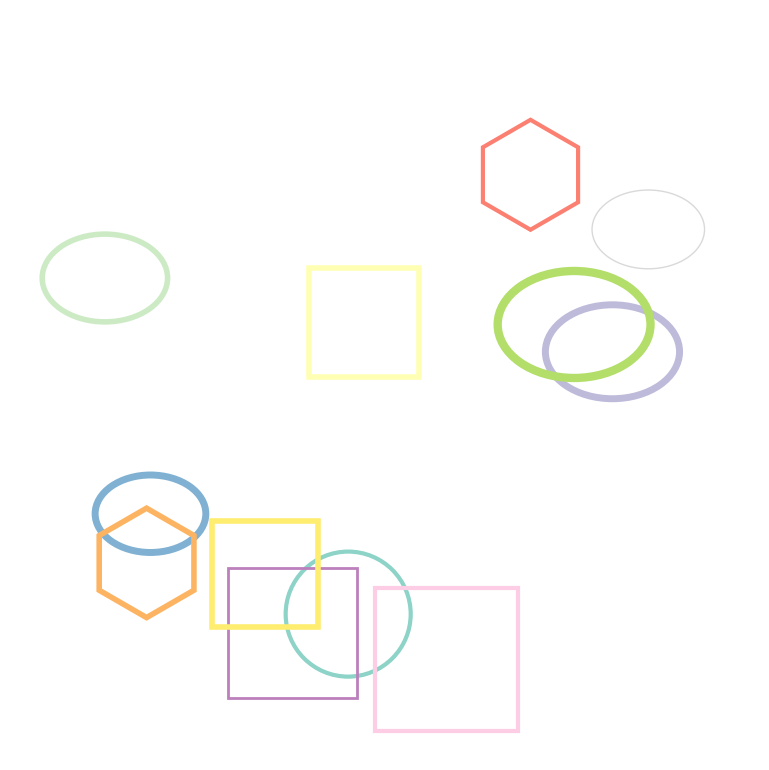[{"shape": "circle", "thickness": 1.5, "radius": 0.41, "center": [0.452, 0.202]}, {"shape": "square", "thickness": 2, "radius": 0.36, "center": [0.473, 0.581]}, {"shape": "oval", "thickness": 2.5, "radius": 0.44, "center": [0.795, 0.543]}, {"shape": "hexagon", "thickness": 1.5, "radius": 0.36, "center": [0.689, 0.773]}, {"shape": "oval", "thickness": 2.5, "radius": 0.36, "center": [0.195, 0.333]}, {"shape": "hexagon", "thickness": 2, "radius": 0.36, "center": [0.19, 0.269]}, {"shape": "oval", "thickness": 3, "radius": 0.5, "center": [0.746, 0.579]}, {"shape": "square", "thickness": 1.5, "radius": 0.46, "center": [0.579, 0.144]}, {"shape": "oval", "thickness": 0.5, "radius": 0.37, "center": [0.842, 0.702]}, {"shape": "square", "thickness": 1, "radius": 0.42, "center": [0.38, 0.178]}, {"shape": "oval", "thickness": 2, "radius": 0.41, "center": [0.136, 0.639]}, {"shape": "square", "thickness": 2, "radius": 0.35, "center": [0.344, 0.255]}]